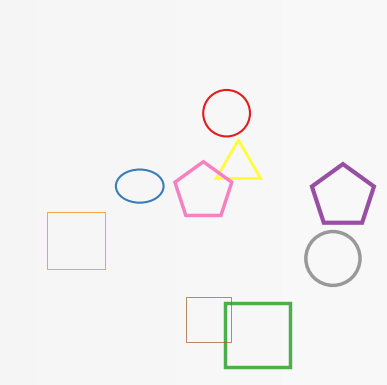[{"shape": "circle", "thickness": 1.5, "radius": 0.3, "center": [0.585, 0.706]}, {"shape": "oval", "thickness": 1.5, "radius": 0.31, "center": [0.361, 0.517]}, {"shape": "square", "thickness": 2.5, "radius": 0.41, "center": [0.664, 0.13]}, {"shape": "pentagon", "thickness": 3, "radius": 0.42, "center": [0.885, 0.49]}, {"shape": "square", "thickness": 0.5, "radius": 0.37, "center": [0.197, 0.375]}, {"shape": "triangle", "thickness": 2, "radius": 0.33, "center": [0.615, 0.57]}, {"shape": "square", "thickness": 0.5, "radius": 0.29, "center": [0.539, 0.171]}, {"shape": "pentagon", "thickness": 2.5, "radius": 0.39, "center": [0.525, 0.503]}, {"shape": "circle", "thickness": 2.5, "radius": 0.35, "center": [0.859, 0.329]}]